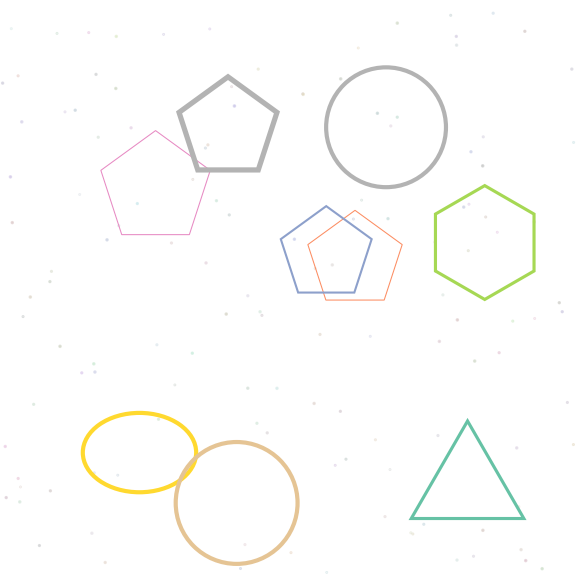[{"shape": "triangle", "thickness": 1.5, "radius": 0.56, "center": [0.81, 0.158]}, {"shape": "pentagon", "thickness": 0.5, "radius": 0.43, "center": [0.615, 0.549]}, {"shape": "pentagon", "thickness": 1, "radius": 0.41, "center": [0.565, 0.559]}, {"shape": "pentagon", "thickness": 0.5, "radius": 0.5, "center": [0.269, 0.673]}, {"shape": "hexagon", "thickness": 1.5, "radius": 0.49, "center": [0.839, 0.579]}, {"shape": "oval", "thickness": 2, "radius": 0.49, "center": [0.242, 0.215]}, {"shape": "circle", "thickness": 2, "radius": 0.53, "center": [0.41, 0.128]}, {"shape": "pentagon", "thickness": 2.5, "radius": 0.45, "center": [0.395, 0.777]}, {"shape": "circle", "thickness": 2, "radius": 0.52, "center": [0.668, 0.779]}]